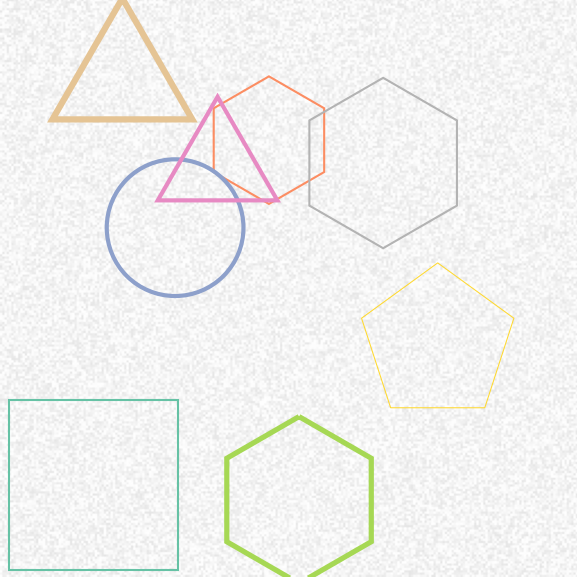[{"shape": "square", "thickness": 1, "radius": 0.73, "center": [0.162, 0.159]}, {"shape": "hexagon", "thickness": 1, "radius": 0.55, "center": [0.466, 0.756]}, {"shape": "circle", "thickness": 2, "radius": 0.59, "center": [0.303, 0.605]}, {"shape": "triangle", "thickness": 2, "radius": 0.6, "center": [0.377, 0.712]}, {"shape": "hexagon", "thickness": 2.5, "radius": 0.72, "center": [0.518, 0.133]}, {"shape": "pentagon", "thickness": 0.5, "radius": 0.69, "center": [0.758, 0.405]}, {"shape": "triangle", "thickness": 3, "radius": 0.7, "center": [0.212, 0.862]}, {"shape": "hexagon", "thickness": 1, "radius": 0.74, "center": [0.663, 0.717]}]